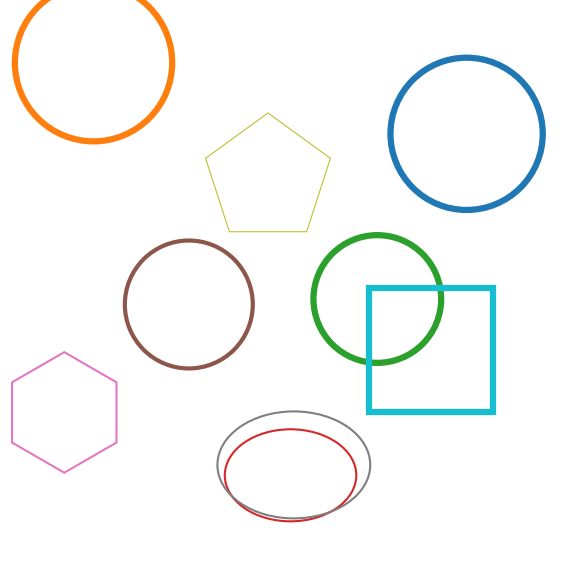[{"shape": "circle", "thickness": 3, "radius": 0.66, "center": [0.808, 0.767]}, {"shape": "circle", "thickness": 3, "radius": 0.68, "center": [0.162, 0.891]}, {"shape": "circle", "thickness": 3, "radius": 0.55, "center": [0.653, 0.481]}, {"shape": "oval", "thickness": 1, "radius": 0.57, "center": [0.503, 0.176]}, {"shape": "circle", "thickness": 2, "radius": 0.55, "center": [0.327, 0.472]}, {"shape": "hexagon", "thickness": 1, "radius": 0.52, "center": [0.111, 0.285]}, {"shape": "oval", "thickness": 1, "radius": 0.66, "center": [0.509, 0.194]}, {"shape": "pentagon", "thickness": 0.5, "radius": 0.57, "center": [0.464, 0.69]}, {"shape": "square", "thickness": 3, "radius": 0.54, "center": [0.746, 0.393]}]